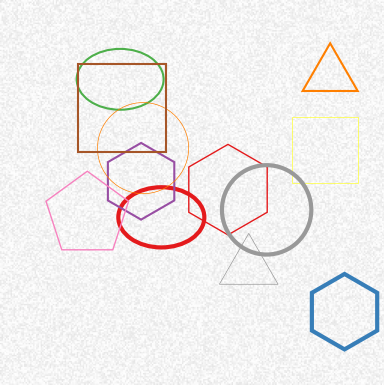[{"shape": "oval", "thickness": 3, "radius": 0.56, "center": [0.419, 0.436]}, {"shape": "hexagon", "thickness": 1, "radius": 0.59, "center": [0.592, 0.507]}, {"shape": "hexagon", "thickness": 3, "radius": 0.49, "center": [0.895, 0.19]}, {"shape": "oval", "thickness": 1.5, "radius": 0.56, "center": [0.312, 0.794]}, {"shape": "hexagon", "thickness": 1.5, "radius": 0.5, "center": [0.366, 0.529]}, {"shape": "triangle", "thickness": 1.5, "radius": 0.41, "center": [0.858, 0.805]}, {"shape": "circle", "thickness": 0.5, "radius": 0.59, "center": [0.372, 0.615]}, {"shape": "square", "thickness": 0.5, "radius": 0.43, "center": [0.844, 0.612]}, {"shape": "square", "thickness": 1.5, "radius": 0.57, "center": [0.318, 0.719]}, {"shape": "pentagon", "thickness": 1, "radius": 0.56, "center": [0.227, 0.442]}, {"shape": "triangle", "thickness": 0.5, "radius": 0.44, "center": [0.646, 0.306]}, {"shape": "circle", "thickness": 3, "radius": 0.58, "center": [0.693, 0.455]}]